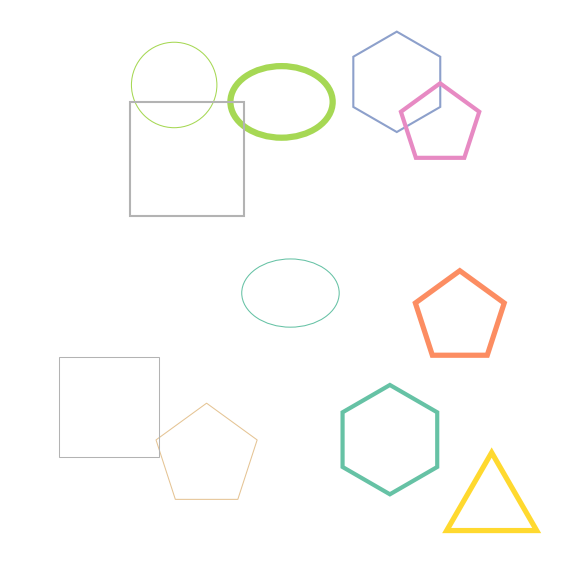[{"shape": "hexagon", "thickness": 2, "radius": 0.47, "center": [0.675, 0.238]}, {"shape": "oval", "thickness": 0.5, "radius": 0.42, "center": [0.503, 0.492]}, {"shape": "pentagon", "thickness": 2.5, "radius": 0.4, "center": [0.796, 0.449]}, {"shape": "hexagon", "thickness": 1, "radius": 0.43, "center": [0.687, 0.857]}, {"shape": "pentagon", "thickness": 2, "radius": 0.36, "center": [0.762, 0.784]}, {"shape": "oval", "thickness": 3, "radius": 0.44, "center": [0.488, 0.823]}, {"shape": "circle", "thickness": 0.5, "radius": 0.37, "center": [0.302, 0.852]}, {"shape": "triangle", "thickness": 2.5, "radius": 0.45, "center": [0.851, 0.125]}, {"shape": "pentagon", "thickness": 0.5, "radius": 0.46, "center": [0.358, 0.209]}, {"shape": "square", "thickness": 0.5, "radius": 0.43, "center": [0.189, 0.295]}, {"shape": "square", "thickness": 1, "radius": 0.49, "center": [0.324, 0.724]}]